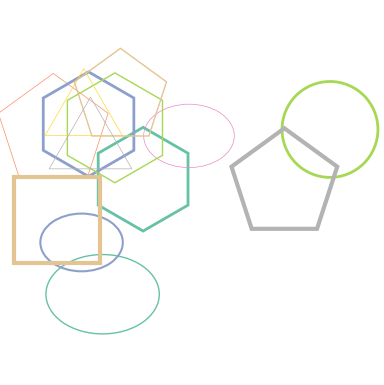[{"shape": "hexagon", "thickness": 2, "radius": 0.67, "center": [0.372, 0.535]}, {"shape": "oval", "thickness": 1, "radius": 0.74, "center": [0.267, 0.236]}, {"shape": "pentagon", "thickness": 0.5, "radius": 0.75, "center": [0.138, 0.659]}, {"shape": "hexagon", "thickness": 2, "radius": 0.68, "center": [0.23, 0.677]}, {"shape": "oval", "thickness": 1.5, "radius": 0.54, "center": [0.212, 0.37]}, {"shape": "oval", "thickness": 0.5, "radius": 0.59, "center": [0.491, 0.647]}, {"shape": "hexagon", "thickness": 1, "radius": 0.71, "center": [0.299, 0.668]}, {"shape": "circle", "thickness": 2, "radius": 0.62, "center": [0.857, 0.664]}, {"shape": "triangle", "thickness": 0.5, "radius": 0.58, "center": [0.217, 0.706]}, {"shape": "pentagon", "thickness": 1, "radius": 0.63, "center": [0.313, 0.749]}, {"shape": "square", "thickness": 3, "radius": 0.56, "center": [0.148, 0.429]}, {"shape": "pentagon", "thickness": 3, "radius": 0.72, "center": [0.739, 0.522]}, {"shape": "triangle", "thickness": 0.5, "radius": 0.62, "center": [0.235, 0.623]}]